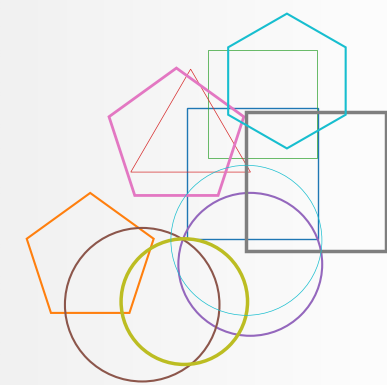[{"shape": "square", "thickness": 1, "radius": 0.85, "center": [0.651, 0.549]}, {"shape": "pentagon", "thickness": 1.5, "radius": 0.86, "center": [0.233, 0.327]}, {"shape": "square", "thickness": 0.5, "radius": 0.7, "center": [0.677, 0.73]}, {"shape": "triangle", "thickness": 0.5, "radius": 0.89, "center": [0.492, 0.642]}, {"shape": "circle", "thickness": 1.5, "radius": 0.93, "center": [0.646, 0.313]}, {"shape": "circle", "thickness": 1.5, "radius": 1.0, "center": [0.367, 0.209]}, {"shape": "pentagon", "thickness": 2, "radius": 0.91, "center": [0.455, 0.64]}, {"shape": "square", "thickness": 2.5, "radius": 0.9, "center": [0.814, 0.529]}, {"shape": "circle", "thickness": 2.5, "radius": 0.82, "center": [0.476, 0.217]}, {"shape": "hexagon", "thickness": 1.5, "radius": 0.88, "center": [0.74, 0.79]}, {"shape": "circle", "thickness": 0.5, "radius": 0.97, "center": [0.636, 0.376]}]